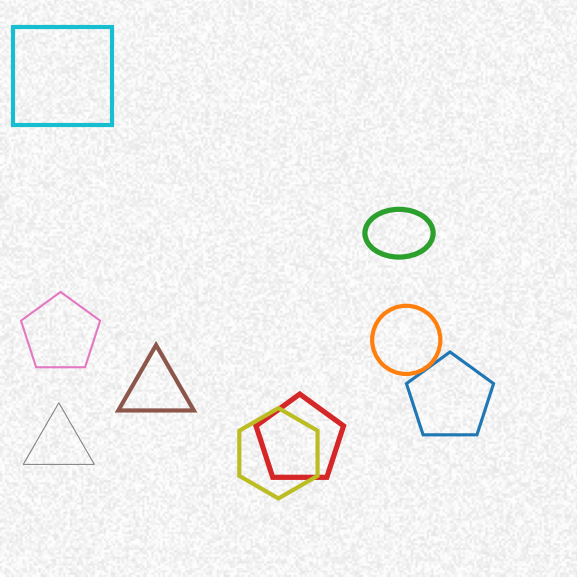[{"shape": "pentagon", "thickness": 1.5, "radius": 0.4, "center": [0.779, 0.31]}, {"shape": "circle", "thickness": 2, "radius": 0.3, "center": [0.703, 0.411]}, {"shape": "oval", "thickness": 2.5, "radius": 0.3, "center": [0.691, 0.595]}, {"shape": "pentagon", "thickness": 2.5, "radius": 0.4, "center": [0.519, 0.237]}, {"shape": "triangle", "thickness": 2, "radius": 0.38, "center": [0.27, 0.326]}, {"shape": "pentagon", "thickness": 1, "radius": 0.36, "center": [0.105, 0.422]}, {"shape": "triangle", "thickness": 0.5, "radius": 0.36, "center": [0.102, 0.231]}, {"shape": "hexagon", "thickness": 2, "radius": 0.39, "center": [0.482, 0.214]}, {"shape": "square", "thickness": 2, "radius": 0.43, "center": [0.108, 0.868]}]